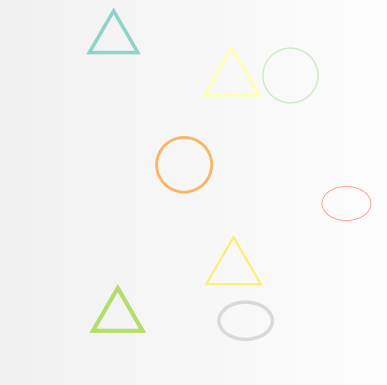[{"shape": "triangle", "thickness": 2.5, "radius": 0.36, "center": [0.293, 0.9]}, {"shape": "triangle", "thickness": 2, "radius": 0.41, "center": [0.599, 0.794]}, {"shape": "oval", "thickness": 0.5, "radius": 0.32, "center": [0.894, 0.471]}, {"shape": "circle", "thickness": 2, "radius": 0.36, "center": [0.475, 0.572]}, {"shape": "triangle", "thickness": 3, "radius": 0.37, "center": [0.304, 0.178]}, {"shape": "oval", "thickness": 2.5, "radius": 0.34, "center": [0.634, 0.167]}, {"shape": "circle", "thickness": 1, "radius": 0.36, "center": [0.75, 0.804]}, {"shape": "triangle", "thickness": 1.5, "radius": 0.41, "center": [0.603, 0.303]}]